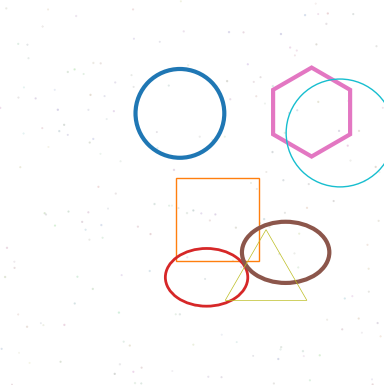[{"shape": "circle", "thickness": 3, "radius": 0.58, "center": [0.467, 0.706]}, {"shape": "square", "thickness": 1, "radius": 0.54, "center": [0.565, 0.43]}, {"shape": "oval", "thickness": 2, "radius": 0.54, "center": [0.537, 0.28]}, {"shape": "oval", "thickness": 3, "radius": 0.57, "center": [0.742, 0.345]}, {"shape": "hexagon", "thickness": 3, "radius": 0.58, "center": [0.809, 0.709]}, {"shape": "triangle", "thickness": 0.5, "radius": 0.61, "center": [0.691, 0.281]}, {"shape": "circle", "thickness": 1, "radius": 0.7, "center": [0.883, 0.655]}]